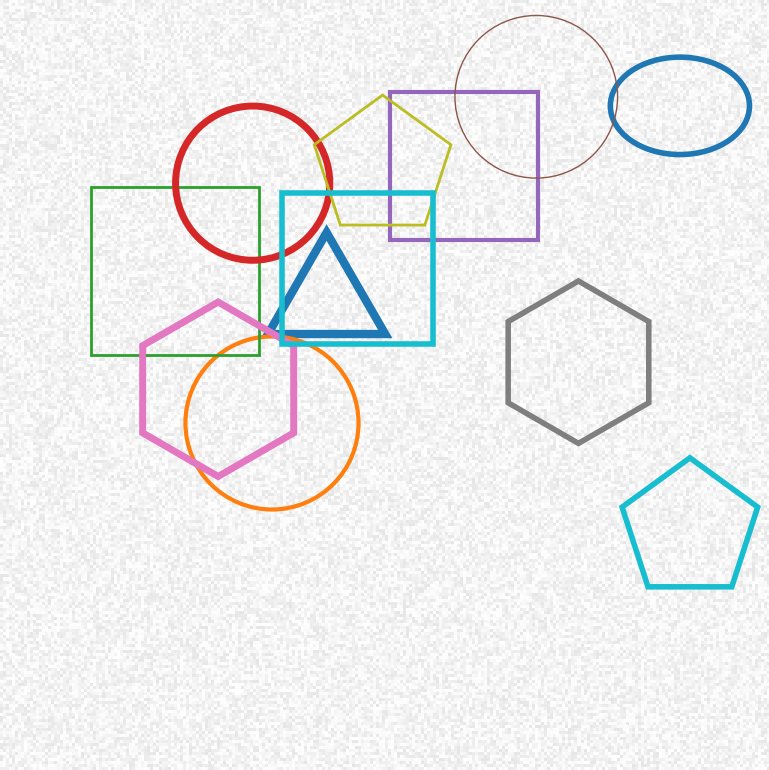[{"shape": "oval", "thickness": 2, "radius": 0.45, "center": [0.883, 0.863]}, {"shape": "triangle", "thickness": 3, "radius": 0.44, "center": [0.424, 0.61]}, {"shape": "circle", "thickness": 1.5, "radius": 0.56, "center": [0.353, 0.451]}, {"shape": "square", "thickness": 1, "radius": 0.55, "center": [0.227, 0.648]}, {"shape": "circle", "thickness": 2.5, "radius": 0.5, "center": [0.328, 0.762]}, {"shape": "square", "thickness": 1.5, "radius": 0.48, "center": [0.602, 0.784]}, {"shape": "circle", "thickness": 0.5, "radius": 0.53, "center": [0.696, 0.874]}, {"shape": "hexagon", "thickness": 2.5, "radius": 0.57, "center": [0.283, 0.494]}, {"shape": "hexagon", "thickness": 2, "radius": 0.53, "center": [0.751, 0.53]}, {"shape": "pentagon", "thickness": 1, "radius": 0.47, "center": [0.497, 0.783]}, {"shape": "square", "thickness": 2, "radius": 0.49, "center": [0.465, 0.651]}, {"shape": "pentagon", "thickness": 2, "radius": 0.46, "center": [0.896, 0.313]}]